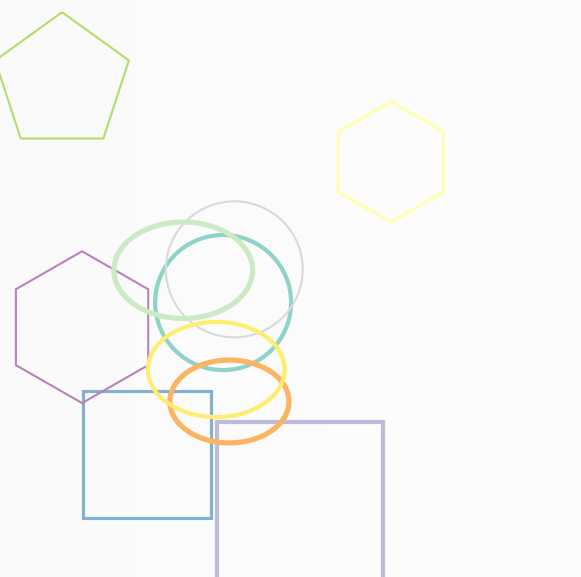[{"shape": "circle", "thickness": 2, "radius": 0.58, "center": [0.384, 0.475]}, {"shape": "hexagon", "thickness": 1.5, "radius": 0.52, "center": [0.672, 0.719]}, {"shape": "square", "thickness": 2, "radius": 0.71, "center": [0.516, 0.126]}, {"shape": "square", "thickness": 1.5, "radius": 0.55, "center": [0.253, 0.213]}, {"shape": "oval", "thickness": 2.5, "radius": 0.51, "center": [0.395, 0.304]}, {"shape": "pentagon", "thickness": 1, "radius": 0.6, "center": [0.107, 0.857]}, {"shape": "circle", "thickness": 1, "radius": 0.59, "center": [0.403, 0.533]}, {"shape": "hexagon", "thickness": 1, "radius": 0.66, "center": [0.141, 0.433]}, {"shape": "oval", "thickness": 2.5, "radius": 0.6, "center": [0.315, 0.531]}, {"shape": "oval", "thickness": 2, "radius": 0.59, "center": [0.372, 0.359]}]